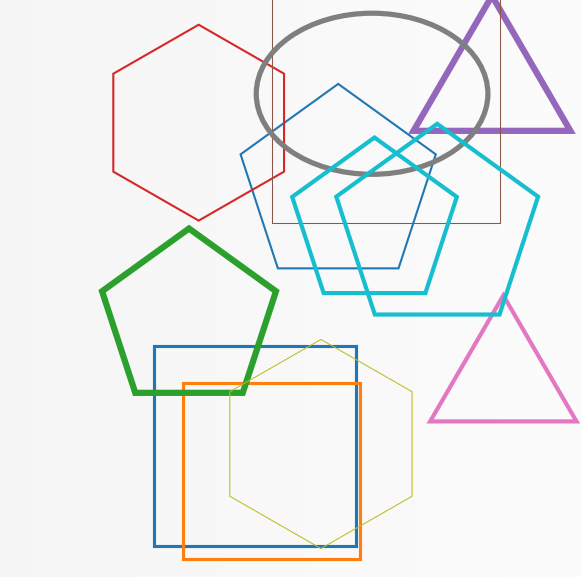[{"shape": "pentagon", "thickness": 1, "radius": 0.88, "center": [0.582, 0.677]}, {"shape": "square", "thickness": 1.5, "radius": 0.87, "center": [0.439, 0.227]}, {"shape": "square", "thickness": 1.5, "radius": 0.76, "center": [0.467, 0.183]}, {"shape": "pentagon", "thickness": 3, "radius": 0.79, "center": [0.325, 0.446]}, {"shape": "hexagon", "thickness": 1, "radius": 0.85, "center": [0.342, 0.787]}, {"shape": "triangle", "thickness": 3, "radius": 0.78, "center": [0.846, 0.85]}, {"shape": "square", "thickness": 0.5, "radius": 0.98, "center": [0.664, 0.808]}, {"shape": "triangle", "thickness": 2, "radius": 0.73, "center": [0.866, 0.342]}, {"shape": "oval", "thickness": 2.5, "radius": 1.0, "center": [0.64, 0.837]}, {"shape": "hexagon", "thickness": 0.5, "radius": 0.91, "center": [0.552, 0.23]}, {"shape": "pentagon", "thickness": 2, "radius": 0.74, "center": [0.644, 0.612]}, {"shape": "pentagon", "thickness": 2, "radius": 0.91, "center": [0.752, 0.602]}]